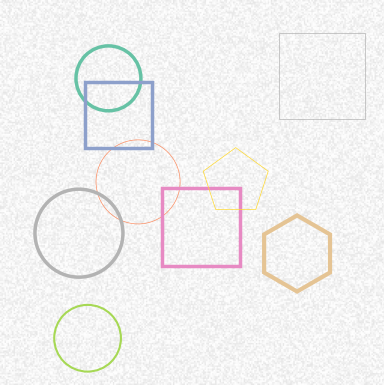[{"shape": "circle", "thickness": 2.5, "radius": 0.42, "center": [0.282, 0.797]}, {"shape": "circle", "thickness": 0.5, "radius": 0.55, "center": [0.359, 0.528]}, {"shape": "square", "thickness": 2.5, "radius": 0.43, "center": [0.308, 0.702]}, {"shape": "square", "thickness": 2.5, "radius": 0.51, "center": [0.522, 0.411]}, {"shape": "circle", "thickness": 1.5, "radius": 0.43, "center": [0.227, 0.121]}, {"shape": "pentagon", "thickness": 0.5, "radius": 0.44, "center": [0.612, 0.528]}, {"shape": "hexagon", "thickness": 3, "radius": 0.49, "center": [0.772, 0.342]}, {"shape": "square", "thickness": 0.5, "radius": 0.55, "center": [0.836, 0.803]}, {"shape": "circle", "thickness": 2.5, "radius": 0.57, "center": [0.205, 0.394]}]